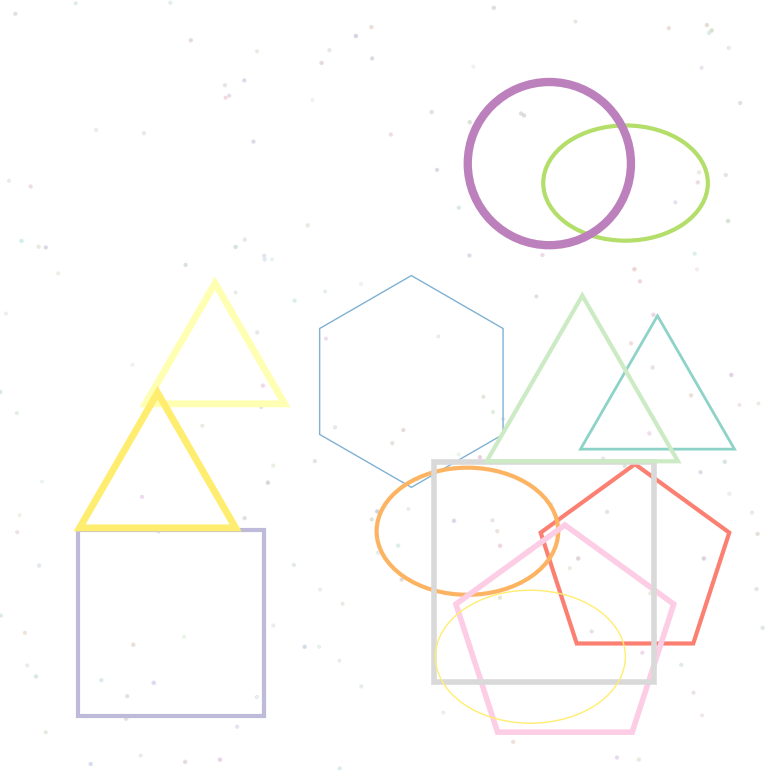[{"shape": "triangle", "thickness": 1, "radius": 0.58, "center": [0.854, 0.474]}, {"shape": "triangle", "thickness": 2.5, "radius": 0.52, "center": [0.279, 0.528]}, {"shape": "square", "thickness": 1.5, "radius": 0.6, "center": [0.222, 0.19]}, {"shape": "pentagon", "thickness": 1.5, "radius": 0.64, "center": [0.825, 0.268]}, {"shape": "hexagon", "thickness": 0.5, "radius": 0.69, "center": [0.534, 0.505]}, {"shape": "oval", "thickness": 1.5, "radius": 0.59, "center": [0.607, 0.31]}, {"shape": "oval", "thickness": 1.5, "radius": 0.53, "center": [0.812, 0.762]}, {"shape": "pentagon", "thickness": 2, "radius": 0.74, "center": [0.734, 0.169]}, {"shape": "square", "thickness": 2, "radius": 0.71, "center": [0.707, 0.257]}, {"shape": "circle", "thickness": 3, "radius": 0.53, "center": [0.713, 0.788]}, {"shape": "triangle", "thickness": 1.5, "radius": 0.72, "center": [0.756, 0.473]}, {"shape": "oval", "thickness": 0.5, "radius": 0.62, "center": [0.689, 0.147]}, {"shape": "triangle", "thickness": 2.5, "radius": 0.58, "center": [0.205, 0.373]}]